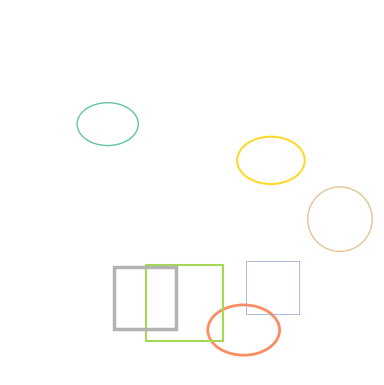[{"shape": "oval", "thickness": 1, "radius": 0.4, "center": [0.28, 0.678]}, {"shape": "oval", "thickness": 2, "radius": 0.47, "center": [0.633, 0.143]}, {"shape": "square", "thickness": 0.5, "radius": 0.34, "center": [0.707, 0.252]}, {"shape": "square", "thickness": 1.5, "radius": 0.5, "center": [0.479, 0.214]}, {"shape": "oval", "thickness": 1.5, "radius": 0.44, "center": [0.704, 0.583]}, {"shape": "circle", "thickness": 1, "radius": 0.42, "center": [0.883, 0.431]}, {"shape": "square", "thickness": 2.5, "radius": 0.4, "center": [0.376, 0.226]}]